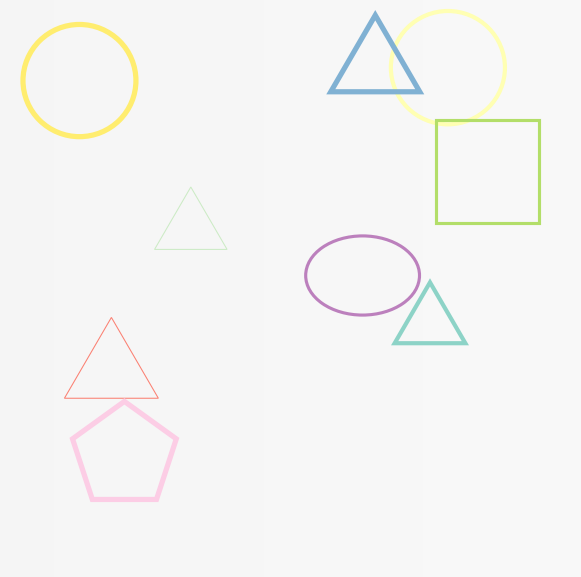[{"shape": "triangle", "thickness": 2, "radius": 0.35, "center": [0.74, 0.44]}, {"shape": "circle", "thickness": 2, "radius": 0.49, "center": [0.771, 0.882]}, {"shape": "triangle", "thickness": 0.5, "radius": 0.47, "center": [0.192, 0.356]}, {"shape": "triangle", "thickness": 2.5, "radius": 0.44, "center": [0.646, 0.884]}, {"shape": "square", "thickness": 1.5, "radius": 0.44, "center": [0.839, 0.702]}, {"shape": "pentagon", "thickness": 2.5, "radius": 0.47, "center": [0.214, 0.21]}, {"shape": "oval", "thickness": 1.5, "radius": 0.49, "center": [0.624, 0.522]}, {"shape": "triangle", "thickness": 0.5, "radius": 0.36, "center": [0.328, 0.603]}, {"shape": "circle", "thickness": 2.5, "radius": 0.49, "center": [0.137, 0.86]}]